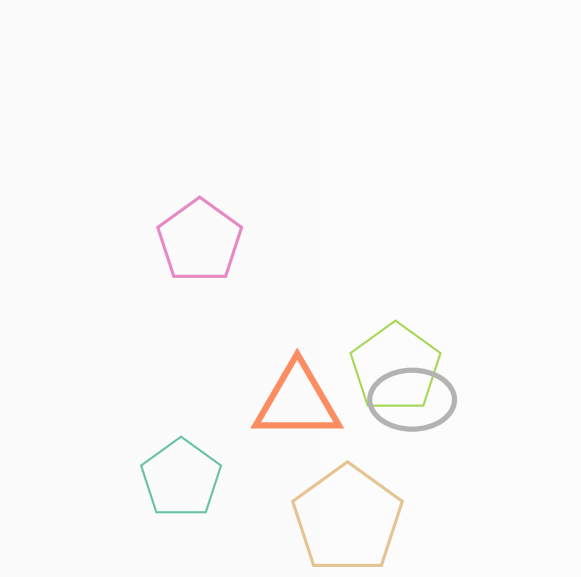[{"shape": "pentagon", "thickness": 1, "radius": 0.36, "center": [0.311, 0.171]}, {"shape": "triangle", "thickness": 3, "radius": 0.41, "center": [0.511, 0.304]}, {"shape": "pentagon", "thickness": 1.5, "radius": 0.38, "center": [0.344, 0.582]}, {"shape": "pentagon", "thickness": 1, "radius": 0.41, "center": [0.68, 0.363]}, {"shape": "pentagon", "thickness": 1.5, "radius": 0.5, "center": [0.598, 0.1]}, {"shape": "oval", "thickness": 2.5, "radius": 0.36, "center": [0.709, 0.307]}]